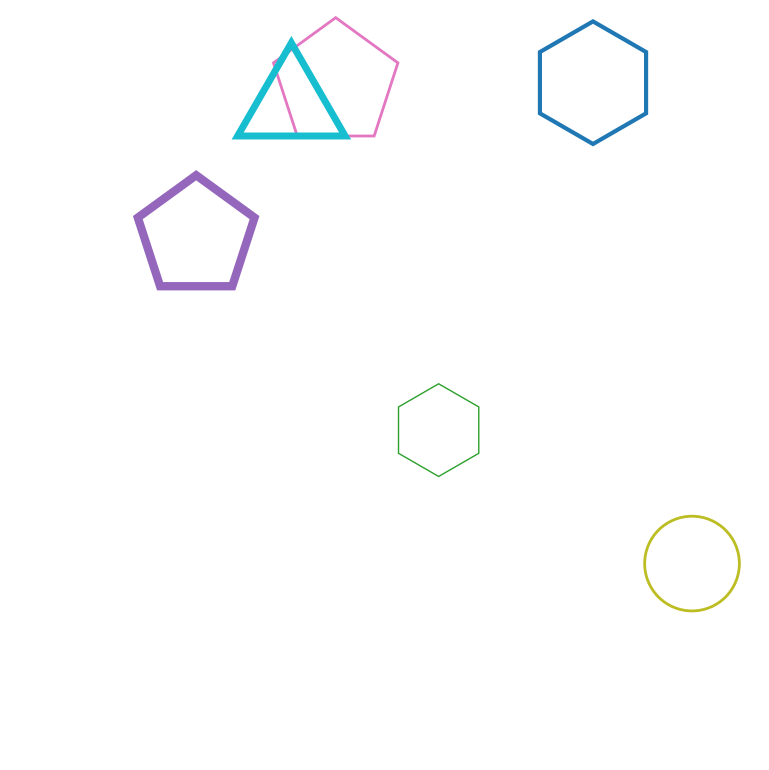[{"shape": "hexagon", "thickness": 1.5, "radius": 0.4, "center": [0.77, 0.893]}, {"shape": "hexagon", "thickness": 0.5, "radius": 0.3, "center": [0.57, 0.441]}, {"shape": "pentagon", "thickness": 3, "radius": 0.4, "center": [0.255, 0.693]}, {"shape": "pentagon", "thickness": 1, "radius": 0.42, "center": [0.436, 0.892]}, {"shape": "circle", "thickness": 1, "radius": 0.31, "center": [0.899, 0.268]}, {"shape": "triangle", "thickness": 2.5, "radius": 0.4, "center": [0.378, 0.864]}]